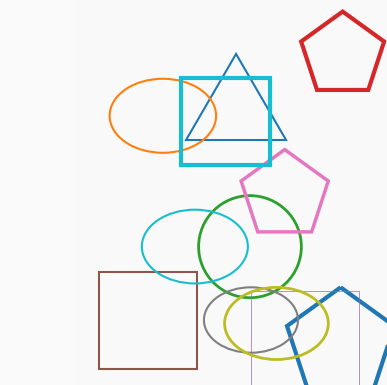[{"shape": "triangle", "thickness": 1.5, "radius": 0.75, "center": [0.609, 0.711]}, {"shape": "pentagon", "thickness": 3, "radius": 0.73, "center": [0.879, 0.108]}, {"shape": "oval", "thickness": 1.5, "radius": 0.69, "center": [0.42, 0.699]}, {"shape": "circle", "thickness": 2, "radius": 0.66, "center": [0.645, 0.359]}, {"shape": "pentagon", "thickness": 3, "radius": 0.56, "center": [0.884, 0.857]}, {"shape": "square", "thickness": 0.5, "radius": 0.7, "center": [0.786, 0.106]}, {"shape": "square", "thickness": 1.5, "radius": 0.63, "center": [0.382, 0.167]}, {"shape": "pentagon", "thickness": 2.5, "radius": 0.59, "center": [0.735, 0.493]}, {"shape": "oval", "thickness": 1.5, "radius": 0.61, "center": [0.648, 0.169]}, {"shape": "oval", "thickness": 2, "radius": 0.67, "center": [0.713, 0.16]}, {"shape": "square", "thickness": 3, "radius": 0.57, "center": [0.582, 0.684]}, {"shape": "oval", "thickness": 1.5, "radius": 0.68, "center": [0.503, 0.36]}]